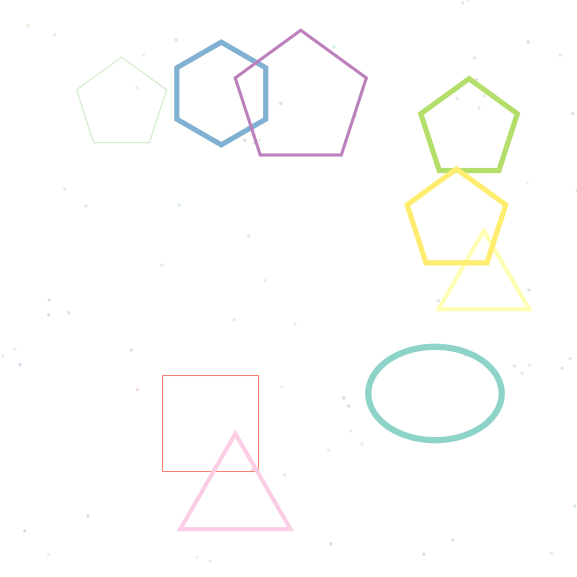[{"shape": "oval", "thickness": 3, "radius": 0.58, "center": [0.753, 0.318]}, {"shape": "triangle", "thickness": 2, "radius": 0.45, "center": [0.838, 0.509]}, {"shape": "square", "thickness": 0.5, "radius": 0.42, "center": [0.364, 0.266]}, {"shape": "hexagon", "thickness": 2.5, "radius": 0.44, "center": [0.383, 0.837]}, {"shape": "pentagon", "thickness": 2.5, "radius": 0.44, "center": [0.812, 0.775]}, {"shape": "triangle", "thickness": 2, "radius": 0.55, "center": [0.408, 0.138]}, {"shape": "pentagon", "thickness": 1.5, "radius": 0.6, "center": [0.521, 0.827]}, {"shape": "pentagon", "thickness": 0.5, "radius": 0.41, "center": [0.21, 0.818]}, {"shape": "pentagon", "thickness": 2.5, "radius": 0.45, "center": [0.79, 0.617]}]